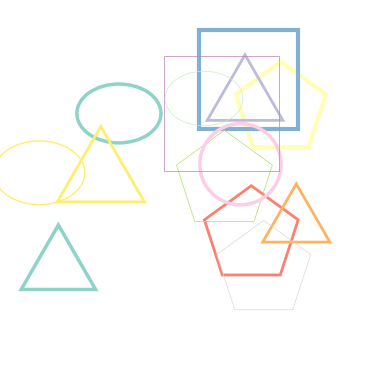[{"shape": "oval", "thickness": 2.5, "radius": 0.55, "center": [0.309, 0.705]}, {"shape": "triangle", "thickness": 2.5, "radius": 0.56, "center": [0.152, 0.304]}, {"shape": "pentagon", "thickness": 3, "radius": 0.61, "center": [0.729, 0.717]}, {"shape": "triangle", "thickness": 2, "radius": 0.57, "center": [0.636, 0.744]}, {"shape": "pentagon", "thickness": 2, "radius": 0.64, "center": [0.653, 0.389]}, {"shape": "square", "thickness": 3, "radius": 0.64, "center": [0.644, 0.795]}, {"shape": "triangle", "thickness": 2, "radius": 0.5, "center": [0.77, 0.422]}, {"shape": "pentagon", "thickness": 0.5, "radius": 0.65, "center": [0.583, 0.531]}, {"shape": "circle", "thickness": 2.5, "radius": 0.53, "center": [0.625, 0.573]}, {"shape": "pentagon", "thickness": 0.5, "radius": 0.64, "center": [0.685, 0.299]}, {"shape": "square", "thickness": 0.5, "radius": 0.75, "center": [0.575, 0.706]}, {"shape": "oval", "thickness": 0.5, "radius": 0.51, "center": [0.53, 0.744]}, {"shape": "oval", "thickness": 1, "radius": 0.59, "center": [0.102, 0.551]}, {"shape": "triangle", "thickness": 2, "radius": 0.65, "center": [0.262, 0.541]}]